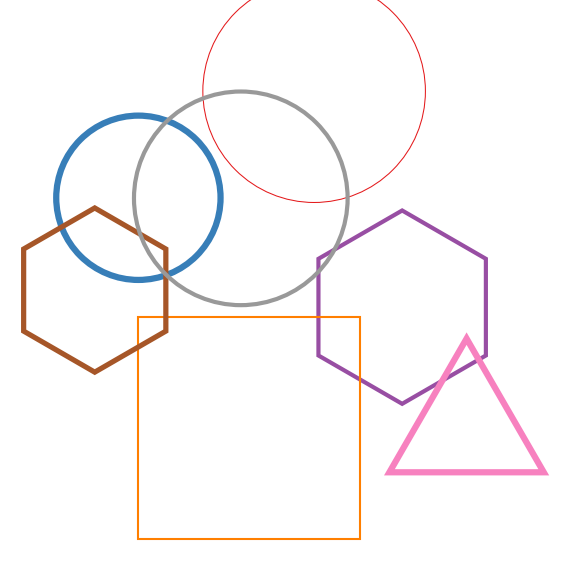[{"shape": "circle", "thickness": 0.5, "radius": 0.96, "center": [0.544, 0.841]}, {"shape": "circle", "thickness": 3, "radius": 0.71, "center": [0.24, 0.657]}, {"shape": "hexagon", "thickness": 2, "radius": 0.84, "center": [0.696, 0.467]}, {"shape": "square", "thickness": 1, "radius": 0.96, "center": [0.432, 0.258]}, {"shape": "hexagon", "thickness": 2.5, "radius": 0.71, "center": [0.164, 0.497]}, {"shape": "triangle", "thickness": 3, "radius": 0.77, "center": [0.808, 0.258]}, {"shape": "circle", "thickness": 2, "radius": 0.92, "center": [0.417, 0.656]}]